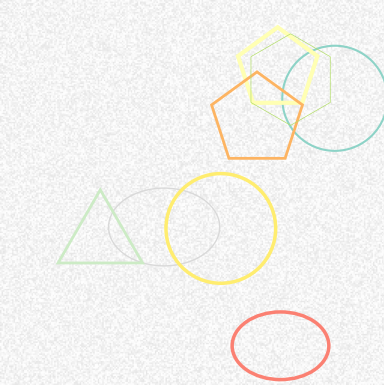[{"shape": "circle", "thickness": 1.5, "radius": 0.68, "center": [0.87, 0.745]}, {"shape": "pentagon", "thickness": 3, "radius": 0.54, "center": [0.721, 0.821]}, {"shape": "oval", "thickness": 2.5, "radius": 0.63, "center": [0.729, 0.102]}, {"shape": "pentagon", "thickness": 2, "radius": 0.62, "center": [0.668, 0.689]}, {"shape": "hexagon", "thickness": 0.5, "radius": 0.59, "center": [0.755, 0.793]}, {"shape": "oval", "thickness": 1, "radius": 0.72, "center": [0.426, 0.41]}, {"shape": "triangle", "thickness": 2, "radius": 0.63, "center": [0.261, 0.38]}, {"shape": "circle", "thickness": 2.5, "radius": 0.71, "center": [0.574, 0.407]}]